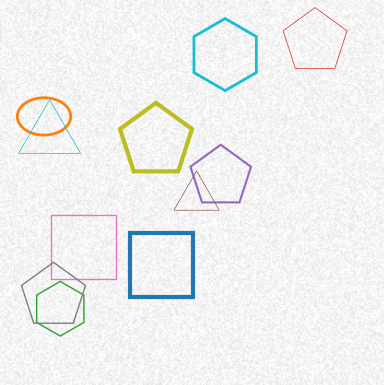[{"shape": "square", "thickness": 3, "radius": 0.41, "center": [0.42, 0.312]}, {"shape": "oval", "thickness": 2, "radius": 0.35, "center": [0.114, 0.698]}, {"shape": "hexagon", "thickness": 1, "radius": 0.35, "center": [0.157, 0.198]}, {"shape": "pentagon", "thickness": 0.5, "radius": 0.44, "center": [0.818, 0.893]}, {"shape": "pentagon", "thickness": 1.5, "radius": 0.41, "center": [0.573, 0.541]}, {"shape": "triangle", "thickness": 0.5, "radius": 0.34, "center": [0.511, 0.488]}, {"shape": "square", "thickness": 1, "radius": 0.42, "center": [0.217, 0.358]}, {"shape": "pentagon", "thickness": 1, "radius": 0.44, "center": [0.139, 0.231]}, {"shape": "pentagon", "thickness": 3, "radius": 0.49, "center": [0.405, 0.634]}, {"shape": "hexagon", "thickness": 2, "radius": 0.47, "center": [0.585, 0.858]}, {"shape": "triangle", "thickness": 0.5, "radius": 0.47, "center": [0.129, 0.648]}]